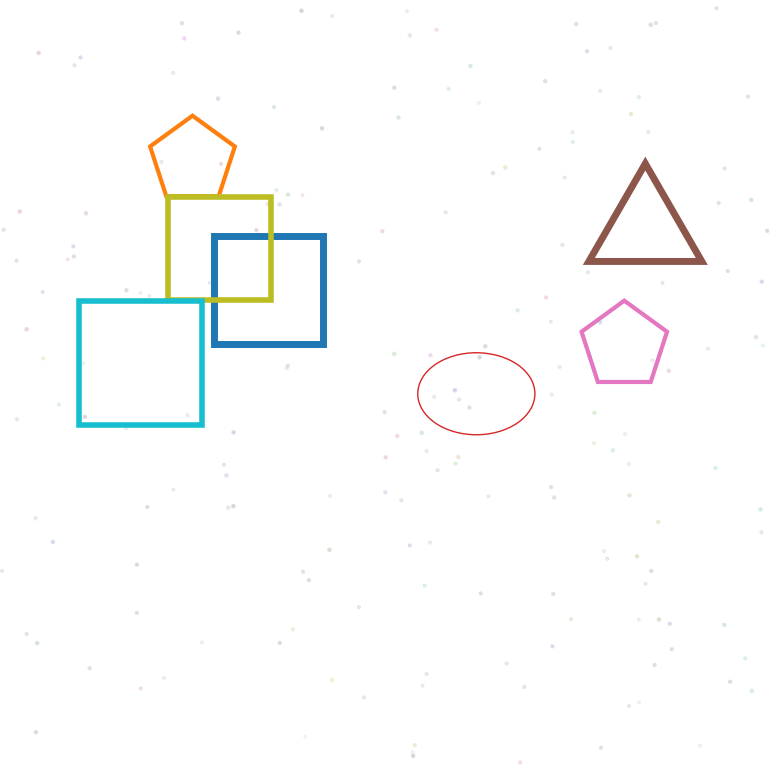[{"shape": "square", "thickness": 2.5, "radius": 0.35, "center": [0.349, 0.623]}, {"shape": "pentagon", "thickness": 1.5, "radius": 0.29, "center": [0.25, 0.792]}, {"shape": "oval", "thickness": 0.5, "radius": 0.38, "center": [0.619, 0.489]}, {"shape": "triangle", "thickness": 2.5, "radius": 0.42, "center": [0.838, 0.703]}, {"shape": "pentagon", "thickness": 1.5, "radius": 0.29, "center": [0.811, 0.551]}, {"shape": "square", "thickness": 2, "radius": 0.33, "center": [0.285, 0.678]}, {"shape": "square", "thickness": 2, "radius": 0.4, "center": [0.183, 0.528]}]